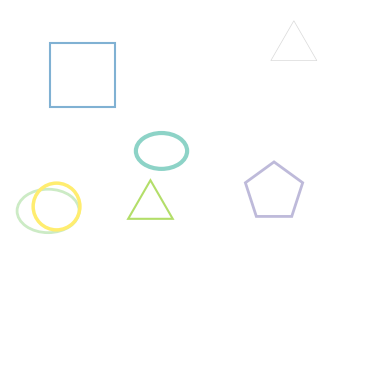[{"shape": "oval", "thickness": 3, "radius": 0.33, "center": [0.419, 0.608]}, {"shape": "pentagon", "thickness": 2, "radius": 0.39, "center": [0.712, 0.501]}, {"shape": "square", "thickness": 1.5, "radius": 0.42, "center": [0.214, 0.806]}, {"shape": "triangle", "thickness": 1.5, "radius": 0.33, "center": [0.391, 0.465]}, {"shape": "triangle", "thickness": 0.5, "radius": 0.35, "center": [0.763, 0.877]}, {"shape": "oval", "thickness": 2, "radius": 0.4, "center": [0.125, 0.452]}, {"shape": "circle", "thickness": 2.5, "radius": 0.3, "center": [0.147, 0.464]}]